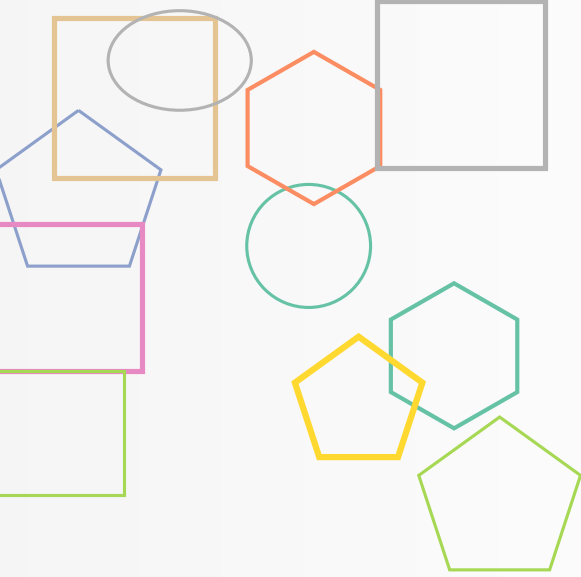[{"shape": "circle", "thickness": 1.5, "radius": 0.53, "center": [0.531, 0.573]}, {"shape": "hexagon", "thickness": 2, "radius": 0.63, "center": [0.781, 0.383]}, {"shape": "hexagon", "thickness": 2, "radius": 0.66, "center": [0.54, 0.778]}, {"shape": "pentagon", "thickness": 1.5, "radius": 0.75, "center": [0.135, 0.659]}, {"shape": "square", "thickness": 2.5, "radius": 0.64, "center": [0.117, 0.483]}, {"shape": "pentagon", "thickness": 1.5, "radius": 0.73, "center": [0.86, 0.131]}, {"shape": "square", "thickness": 1.5, "radius": 0.54, "center": [0.105, 0.249]}, {"shape": "pentagon", "thickness": 3, "radius": 0.58, "center": [0.617, 0.301]}, {"shape": "square", "thickness": 2.5, "radius": 0.69, "center": [0.231, 0.83]}, {"shape": "square", "thickness": 2.5, "radius": 0.72, "center": [0.793, 0.852]}, {"shape": "oval", "thickness": 1.5, "radius": 0.62, "center": [0.309, 0.894]}]